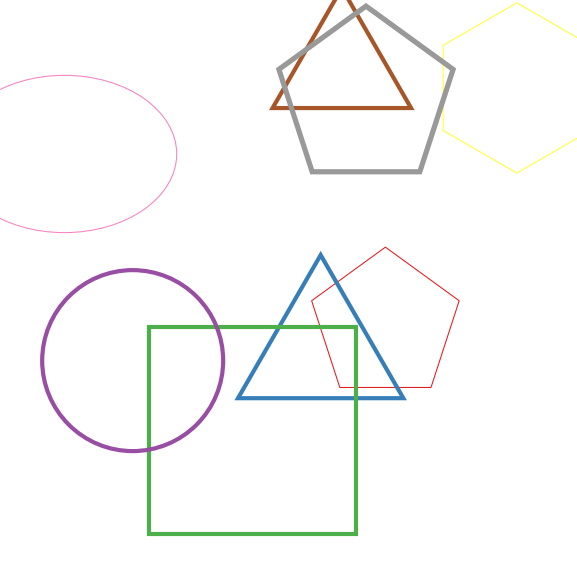[{"shape": "pentagon", "thickness": 0.5, "radius": 0.67, "center": [0.667, 0.437]}, {"shape": "triangle", "thickness": 2, "radius": 0.83, "center": [0.555, 0.392]}, {"shape": "square", "thickness": 2, "radius": 0.9, "center": [0.437, 0.254]}, {"shape": "circle", "thickness": 2, "radius": 0.78, "center": [0.23, 0.375]}, {"shape": "hexagon", "thickness": 0.5, "radius": 0.74, "center": [0.895, 0.847]}, {"shape": "triangle", "thickness": 2, "radius": 0.69, "center": [0.592, 0.881]}, {"shape": "oval", "thickness": 0.5, "radius": 0.97, "center": [0.111, 0.733]}, {"shape": "pentagon", "thickness": 2.5, "radius": 0.79, "center": [0.634, 0.83]}]